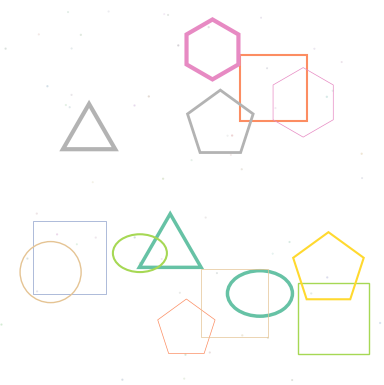[{"shape": "triangle", "thickness": 2.5, "radius": 0.46, "center": [0.442, 0.352]}, {"shape": "oval", "thickness": 2.5, "radius": 0.42, "center": [0.675, 0.238]}, {"shape": "square", "thickness": 1.5, "radius": 0.43, "center": [0.71, 0.772]}, {"shape": "pentagon", "thickness": 0.5, "radius": 0.39, "center": [0.484, 0.145]}, {"shape": "square", "thickness": 0.5, "radius": 0.48, "center": [0.181, 0.331]}, {"shape": "hexagon", "thickness": 0.5, "radius": 0.45, "center": [0.787, 0.734]}, {"shape": "hexagon", "thickness": 3, "radius": 0.39, "center": [0.552, 0.872]}, {"shape": "oval", "thickness": 1.5, "radius": 0.35, "center": [0.363, 0.342]}, {"shape": "square", "thickness": 1, "radius": 0.46, "center": [0.867, 0.173]}, {"shape": "pentagon", "thickness": 1.5, "radius": 0.48, "center": [0.853, 0.301]}, {"shape": "circle", "thickness": 1, "radius": 0.4, "center": [0.131, 0.293]}, {"shape": "square", "thickness": 0.5, "radius": 0.44, "center": [0.61, 0.213]}, {"shape": "triangle", "thickness": 3, "radius": 0.39, "center": [0.231, 0.652]}, {"shape": "pentagon", "thickness": 2, "radius": 0.45, "center": [0.572, 0.676]}]